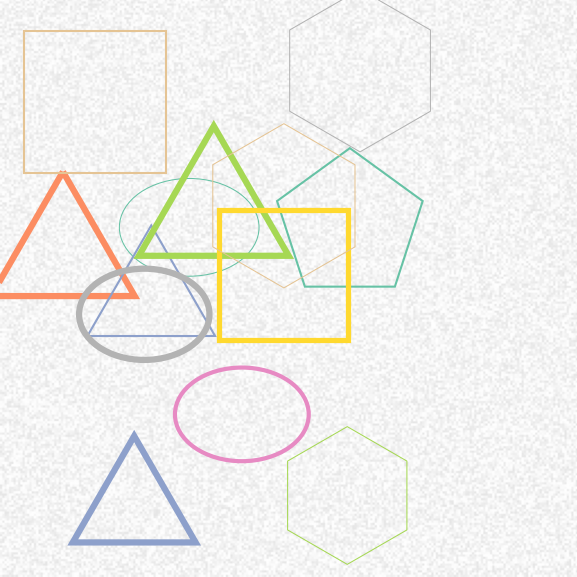[{"shape": "pentagon", "thickness": 1, "radius": 0.66, "center": [0.606, 0.61]}, {"shape": "oval", "thickness": 0.5, "radius": 0.6, "center": [0.328, 0.605]}, {"shape": "triangle", "thickness": 3, "radius": 0.72, "center": [0.109, 0.558]}, {"shape": "triangle", "thickness": 3, "radius": 0.61, "center": [0.232, 0.121]}, {"shape": "triangle", "thickness": 1, "radius": 0.64, "center": [0.262, 0.481]}, {"shape": "oval", "thickness": 2, "radius": 0.58, "center": [0.419, 0.282]}, {"shape": "triangle", "thickness": 3, "radius": 0.75, "center": [0.37, 0.631]}, {"shape": "hexagon", "thickness": 0.5, "radius": 0.6, "center": [0.601, 0.141]}, {"shape": "square", "thickness": 2.5, "radius": 0.56, "center": [0.491, 0.523]}, {"shape": "hexagon", "thickness": 0.5, "radius": 0.71, "center": [0.492, 0.643]}, {"shape": "square", "thickness": 1, "radius": 0.61, "center": [0.164, 0.823]}, {"shape": "hexagon", "thickness": 0.5, "radius": 0.7, "center": [0.623, 0.877]}, {"shape": "oval", "thickness": 3, "radius": 0.56, "center": [0.25, 0.455]}]